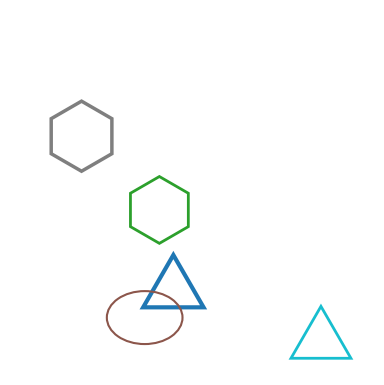[{"shape": "triangle", "thickness": 3, "radius": 0.45, "center": [0.45, 0.247]}, {"shape": "hexagon", "thickness": 2, "radius": 0.43, "center": [0.414, 0.455]}, {"shape": "oval", "thickness": 1.5, "radius": 0.49, "center": [0.376, 0.175]}, {"shape": "hexagon", "thickness": 2.5, "radius": 0.45, "center": [0.212, 0.646]}, {"shape": "triangle", "thickness": 2, "radius": 0.45, "center": [0.834, 0.114]}]